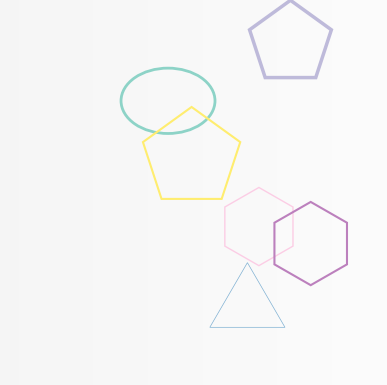[{"shape": "oval", "thickness": 2, "radius": 0.61, "center": [0.434, 0.738]}, {"shape": "pentagon", "thickness": 2.5, "radius": 0.55, "center": [0.75, 0.888]}, {"shape": "triangle", "thickness": 0.5, "radius": 0.56, "center": [0.638, 0.206]}, {"shape": "hexagon", "thickness": 1, "radius": 0.51, "center": [0.668, 0.412]}, {"shape": "hexagon", "thickness": 1.5, "radius": 0.54, "center": [0.802, 0.367]}, {"shape": "pentagon", "thickness": 1.5, "radius": 0.66, "center": [0.494, 0.59]}]